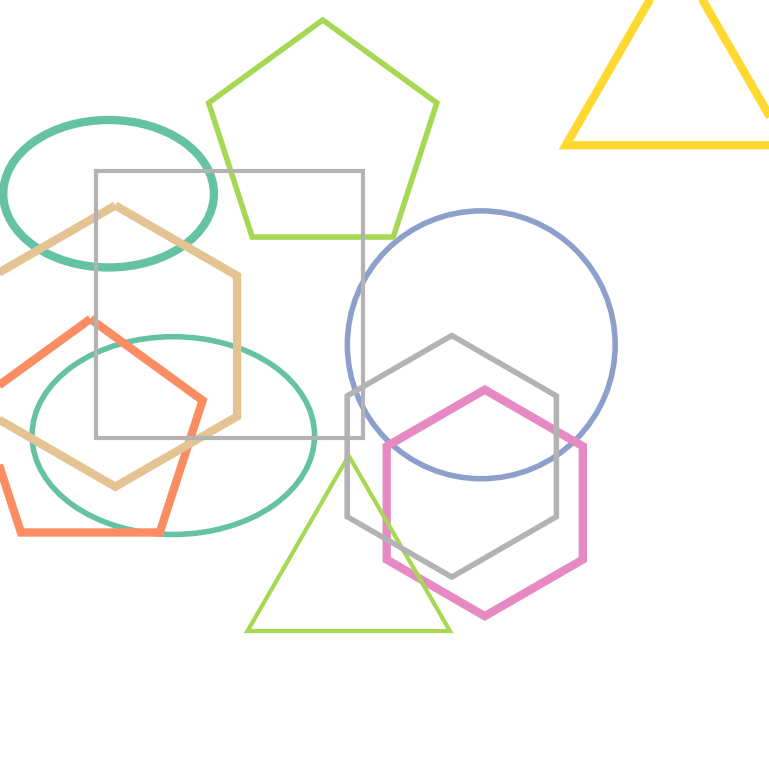[{"shape": "oval", "thickness": 3, "radius": 0.68, "center": [0.141, 0.748]}, {"shape": "oval", "thickness": 2, "radius": 0.92, "center": [0.225, 0.434]}, {"shape": "pentagon", "thickness": 3, "radius": 0.77, "center": [0.117, 0.433]}, {"shape": "circle", "thickness": 2, "radius": 0.87, "center": [0.625, 0.552]}, {"shape": "hexagon", "thickness": 3, "radius": 0.74, "center": [0.63, 0.347]}, {"shape": "triangle", "thickness": 1.5, "radius": 0.76, "center": [0.453, 0.256]}, {"shape": "pentagon", "thickness": 2, "radius": 0.78, "center": [0.419, 0.818]}, {"shape": "triangle", "thickness": 3, "radius": 0.83, "center": [0.878, 0.894]}, {"shape": "hexagon", "thickness": 3, "radius": 0.91, "center": [0.15, 0.551]}, {"shape": "hexagon", "thickness": 2, "radius": 0.78, "center": [0.587, 0.407]}, {"shape": "square", "thickness": 1.5, "radius": 0.87, "center": [0.298, 0.604]}]